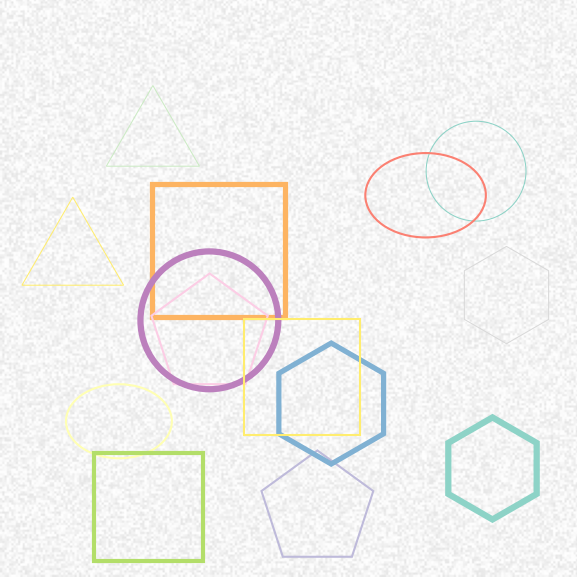[{"shape": "hexagon", "thickness": 3, "radius": 0.44, "center": [0.853, 0.188]}, {"shape": "circle", "thickness": 0.5, "radius": 0.43, "center": [0.824, 0.703]}, {"shape": "oval", "thickness": 1, "radius": 0.46, "center": [0.206, 0.27]}, {"shape": "pentagon", "thickness": 1, "radius": 0.51, "center": [0.55, 0.117]}, {"shape": "oval", "thickness": 1, "radius": 0.52, "center": [0.737, 0.661]}, {"shape": "hexagon", "thickness": 2.5, "radius": 0.52, "center": [0.574, 0.3]}, {"shape": "square", "thickness": 2.5, "radius": 0.58, "center": [0.378, 0.566]}, {"shape": "square", "thickness": 2, "radius": 0.47, "center": [0.257, 0.121]}, {"shape": "pentagon", "thickness": 1, "radius": 0.53, "center": [0.363, 0.42]}, {"shape": "hexagon", "thickness": 0.5, "radius": 0.42, "center": [0.877, 0.488]}, {"shape": "circle", "thickness": 3, "radius": 0.6, "center": [0.363, 0.444]}, {"shape": "triangle", "thickness": 0.5, "radius": 0.47, "center": [0.265, 0.758]}, {"shape": "triangle", "thickness": 0.5, "radius": 0.51, "center": [0.126, 0.556]}, {"shape": "square", "thickness": 1, "radius": 0.5, "center": [0.523, 0.346]}]